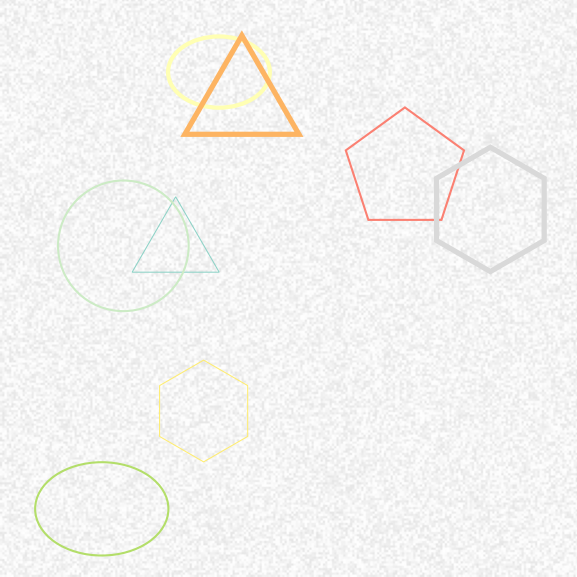[{"shape": "triangle", "thickness": 0.5, "radius": 0.44, "center": [0.304, 0.571]}, {"shape": "oval", "thickness": 2, "radius": 0.44, "center": [0.379, 0.874]}, {"shape": "pentagon", "thickness": 1, "radius": 0.54, "center": [0.701, 0.705]}, {"shape": "triangle", "thickness": 2.5, "radius": 0.57, "center": [0.419, 0.824]}, {"shape": "oval", "thickness": 1, "radius": 0.58, "center": [0.176, 0.118]}, {"shape": "hexagon", "thickness": 2.5, "radius": 0.54, "center": [0.849, 0.637]}, {"shape": "circle", "thickness": 1, "radius": 0.57, "center": [0.214, 0.573]}, {"shape": "hexagon", "thickness": 0.5, "radius": 0.44, "center": [0.353, 0.287]}]